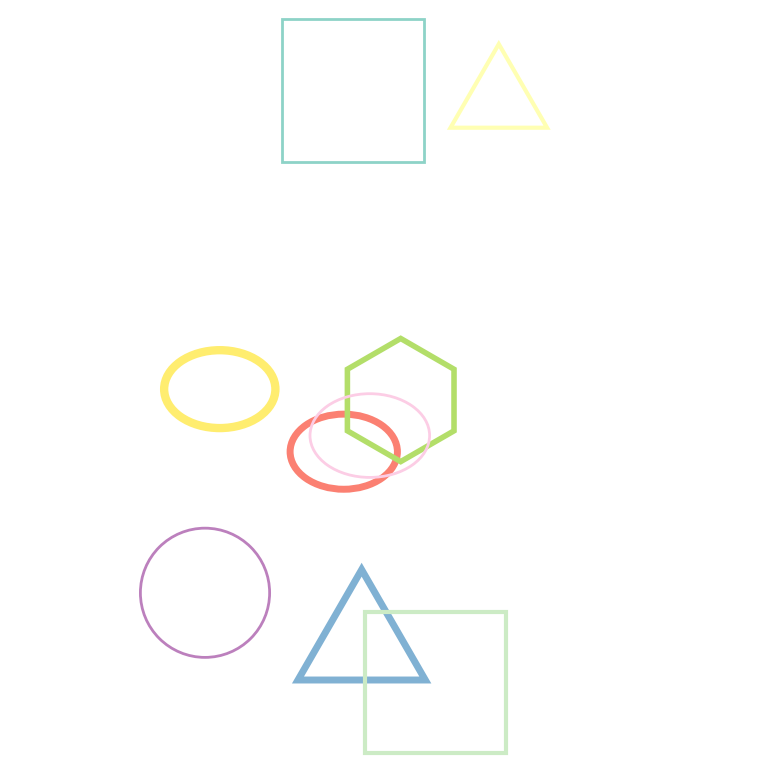[{"shape": "square", "thickness": 1, "radius": 0.46, "center": [0.458, 0.882]}, {"shape": "triangle", "thickness": 1.5, "radius": 0.36, "center": [0.648, 0.87]}, {"shape": "oval", "thickness": 2.5, "radius": 0.35, "center": [0.446, 0.413]}, {"shape": "triangle", "thickness": 2.5, "radius": 0.48, "center": [0.47, 0.165]}, {"shape": "hexagon", "thickness": 2, "radius": 0.4, "center": [0.52, 0.48]}, {"shape": "oval", "thickness": 1, "radius": 0.39, "center": [0.48, 0.434]}, {"shape": "circle", "thickness": 1, "radius": 0.42, "center": [0.266, 0.23]}, {"shape": "square", "thickness": 1.5, "radius": 0.46, "center": [0.566, 0.114]}, {"shape": "oval", "thickness": 3, "radius": 0.36, "center": [0.285, 0.495]}]